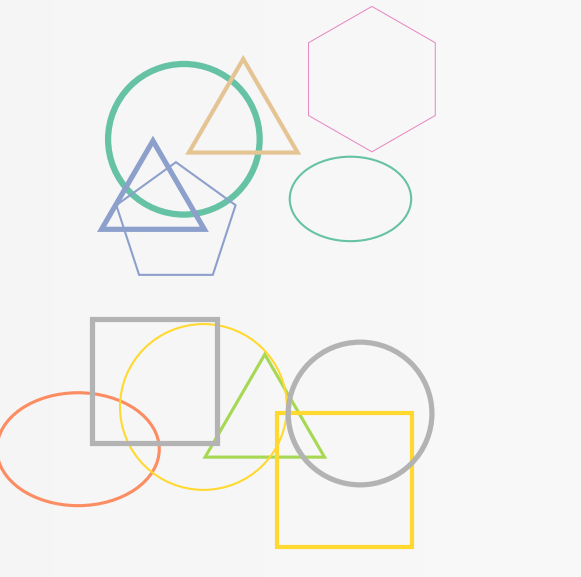[{"shape": "oval", "thickness": 1, "radius": 0.52, "center": [0.603, 0.655]}, {"shape": "circle", "thickness": 3, "radius": 0.65, "center": [0.316, 0.758]}, {"shape": "oval", "thickness": 1.5, "radius": 0.7, "center": [0.134, 0.221]}, {"shape": "pentagon", "thickness": 1, "radius": 0.54, "center": [0.303, 0.61]}, {"shape": "triangle", "thickness": 2.5, "radius": 0.51, "center": [0.263, 0.653]}, {"shape": "hexagon", "thickness": 0.5, "radius": 0.63, "center": [0.64, 0.862]}, {"shape": "triangle", "thickness": 1.5, "radius": 0.59, "center": [0.456, 0.267]}, {"shape": "circle", "thickness": 1, "radius": 0.72, "center": [0.35, 0.294]}, {"shape": "square", "thickness": 2, "radius": 0.58, "center": [0.592, 0.168]}, {"shape": "triangle", "thickness": 2, "radius": 0.54, "center": [0.418, 0.789]}, {"shape": "circle", "thickness": 2.5, "radius": 0.62, "center": [0.62, 0.283]}, {"shape": "square", "thickness": 2.5, "radius": 0.54, "center": [0.266, 0.34]}]